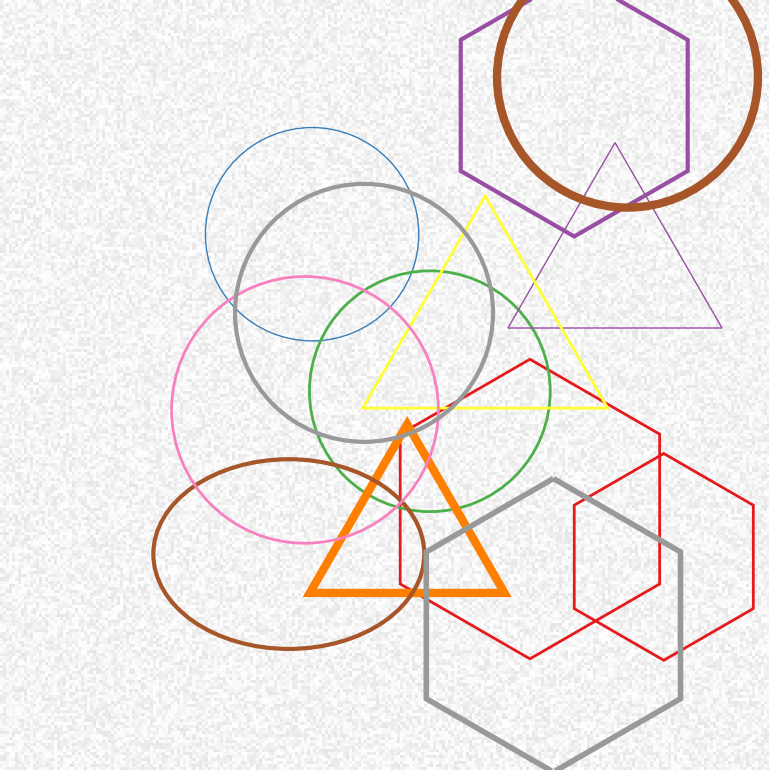[{"shape": "hexagon", "thickness": 1, "radius": 0.97, "center": [0.688, 0.339]}, {"shape": "hexagon", "thickness": 1, "radius": 0.67, "center": [0.862, 0.277]}, {"shape": "circle", "thickness": 0.5, "radius": 0.69, "center": [0.405, 0.696]}, {"shape": "circle", "thickness": 1, "radius": 0.78, "center": [0.558, 0.492]}, {"shape": "triangle", "thickness": 0.5, "radius": 0.8, "center": [0.799, 0.654]}, {"shape": "hexagon", "thickness": 1.5, "radius": 0.85, "center": [0.746, 0.863]}, {"shape": "triangle", "thickness": 3, "radius": 0.73, "center": [0.529, 0.303]}, {"shape": "triangle", "thickness": 1, "radius": 0.92, "center": [0.63, 0.562]}, {"shape": "circle", "thickness": 3, "radius": 0.85, "center": [0.815, 0.9]}, {"shape": "oval", "thickness": 1.5, "radius": 0.88, "center": [0.375, 0.28]}, {"shape": "circle", "thickness": 1, "radius": 0.87, "center": [0.396, 0.468]}, {"shape": "circle", "thickness": 1.5, "radius": 0.84, "center": [0.473, 0.594]}, {"shape": "hexagon", "thickness": 2, "radius": 0.95, "center": [0.719, 0.188]}]